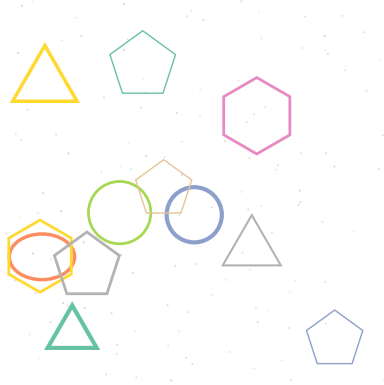[{"shape": "pentagon", "thickness": 1, "radius": 0.45, "center": [0.371, 0.83]}, {"shape": "triangle", "thickness": 3, "radius": 0.37, "center": [0.187, 0.133]}, {"shape": "oval", "thickness": 2.5, "radius": 0.42, "center": [0.109, 0.333]}, {"shape": "circle", "thickness": 3, "radius": 0.36, "center": [0.505, 0.442]}, {"shape": "pentagon", "thickness": 1, "radius": 0.38, "center": [0.869, 0.118]}, {"shape": "hexagon", "thickness": 2, "radius": 0.5, "center": [0.667, 0.699]}, {"shape": "circle", "thickness": 2, "radius": 0.41, "center": [0.311, 0.448]}, {"shape": "hexagon", "thickness": 2, "radius": 0.47, "center": [0.104, 0.335]}, {"shape": "triangle", "thickness": 2.5, "radius": 0.48, "center": [0.116, 0.785]}, {"shape": "pentagon", "thickness": 1, "radius": 0.38, "center": [0.425, 0.509]}, {"shape": "triangle", "thickness": 1.5, "radius": 0.44, "center": [0.654, 0.354]}, {"shape": "pentagon", "thickness": 2, "radius": 0.44, "center": [0.226, 0.309]}]